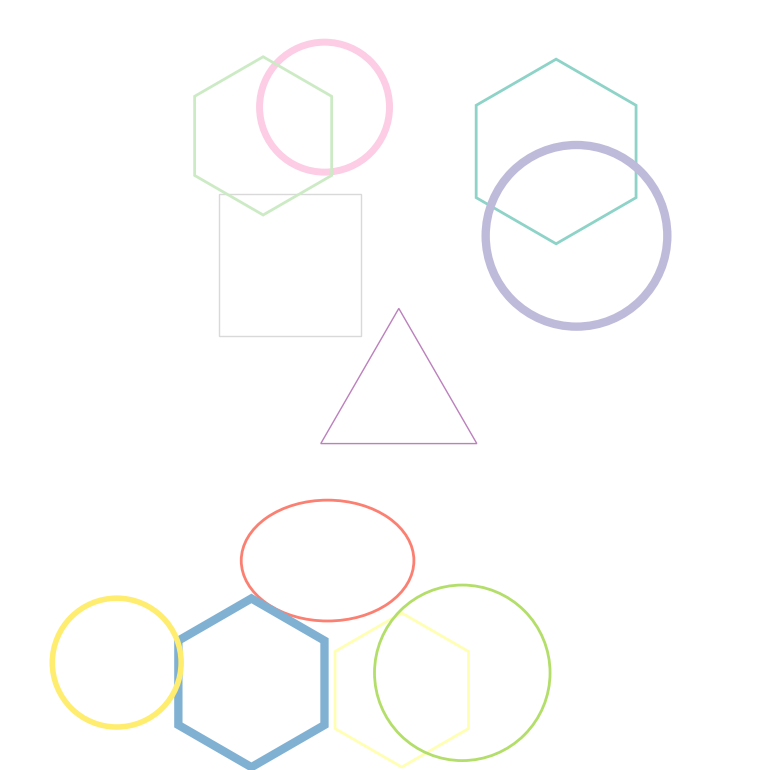[{"shape": "hexagon", "thickness": 1, "radius": 0.6, "center": [0.722, 0.803]}, {"shape": "hexagon", "thickness": 1, "radius": 0.5, "center": [0.522, 0.104]}, {"shape": "circle", "thickness": 3, "radius": 0.59, "center": [0.749, 0.694]}, {"shape": "oval", "thickness": 1, "radius": 0.56, "center": [0.425, 0.272]}, {"shape": "hexagon", "thickness": 3, "radius": 0.55, "center": [0.327, 0.113]}, {"shape": "circle", "thickness": 1, "radius": 0.57, "center": [0.6, 0.126]}, {"shape": "circle", "thickness": 2.5, "radius": 0.42, "center": [0.421, 0.861]}, {"shape": "square", "thickness": 0.5, "radius": 0.46, "center": [0.377, 0.656]}, {"shape": "triangle", "thickness": 0.5, "radius": 0.59, "center": [0.518, 0.482]}, {"shape": "hexagon", "thickness": 1, "radius": 0.51, "center": [0.342, 0.824]}, {"shape": "circle", "thickness": 2, "radius": 0.42, "center": [0.152, 0.139]}]